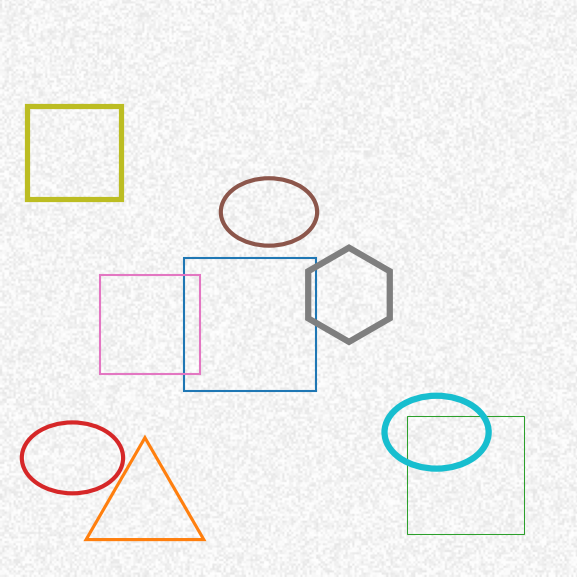[{"shape": "square", "thickness": 1, "radius": 0.57, "center": [0.433, 0.437]}, {"shape": "triangle", "thickness": 1.5, "radius": 0.59, "center": [0.251, 0.124]}, {"shape": "square", "thickness": 0.5, "radius": 0.51, "center": [0.806, 0.177]}, {"shape": "oval", "thickness": 2, "radius": 0.44, "center": [0.125, 0.206]}, {"shape": "oval", "thickness": 2, "radius": 0.42, "center": [0.466, 0.632]}, {"shape": "square", "thickness": 1, "radius": 0.43, "center": [0.26, 0.437]}, {"shape": "hexagon", "thickness": 3, "radius": 0.41, "center": [0.604, 0.489]}, {"shape": "square", "thickness": 2.5, "radius": 0.4, "center": [0.128, 0.735]}, {"shape": "oval", "thickness": 3, "radius": 0.45, "center": [0.756, 0.251]}]